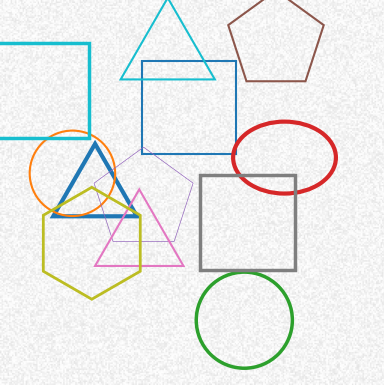[{"shape": "triangle", "thickness": 3, "radius": 0.63, "center": [0.247, 0.501]}, {"shape": "square", "thickness": 1.5, "radius": 0.61, "center": [0.491, 0.721]}, {"shape": "circle", "thickness": 1.5, "radius": 0.56, "center": [0.188, 0.55]}, {"shape": "circle", "thickness": 2.5, "radius": 0.62, "center": [0.635, 0.168]}, {"shape": "oval", "thickness": 3, "radius": 0.67, "center": [0.739, 0.591]}, {"shape": "pentagon", "thickness": 0.5, "radius": 0.68, "center": [0.373, 0.482]}, {"shape": "pentagon", "thickness": 1.5, "radius": 0.65, "center": [0.717, 0.894]}, {"shape": "triangle", "thickness": 1.5, "radius": 0.66, "center": [0.362, 0.375]}, {"shape": "square", "thickness": 2.5, "radius": 0.62, "center": [0.643, 0.421]}, {"shape": "hexagon", "thickness": 2, "radius": 0.73, "center": [0.238, 0.368]}, {"shape": "triangle", "thickness": 1.5, "radius": 0.71, "center": [0.436, 0.864]}, {"shape": "square", "thickness": 2.5, "radius": 0.61, "center": [0.107, 0.764]}]